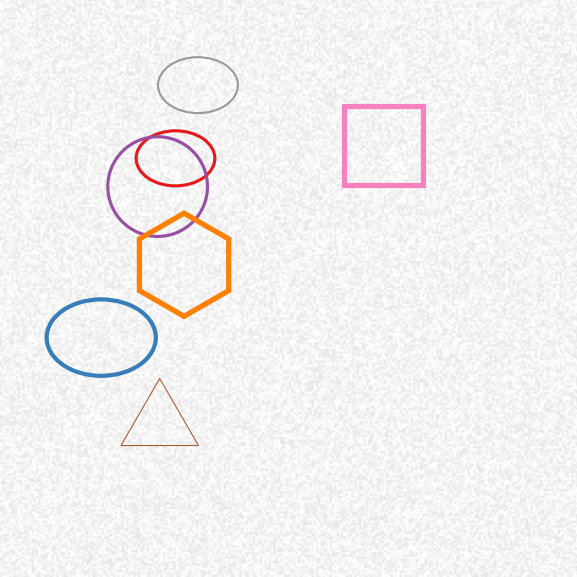[{"shape": "oval", "thickness": 1.5, "radius": 0.34, "center": [0.304, 0.725]}, {"shape": "oval", "thickness": 2, "radius": 0.47, "center": [0.175, 0.415]}, {"shape": "circle", "thickness": 1.5, "radius": 0.43, "center": [0.273, 0.676]}, {"shape": "hexagon", "thickness": 2.5, "radius": 0.45, "center": [0.319, 0.541]}, {"shape": "triangle", "thickness": 0.5, "radius": 0.39, "center": [0.277, 0.266]}, {"shape": "square", "thickness": 2.5, "radius": 0.34, "center": [0.664, 0.747]}, {"shape": "oval", "thickness": 1, "radius": 0.35, "center": [0.343, 0.852]}]